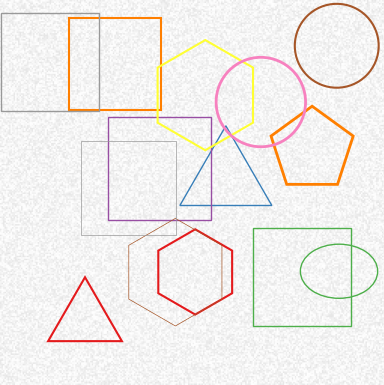[{"shape": "hexagon", "thickness": 1.5, "radius": 0.55, "center": [0.507, 0.294]}, {"shape": "triangle", "thickness": 1.5, "radius": 0.55, "center": [0.221, 0.169]}, {"shape": "triangle", "thickness": 1, "radius": 0.69, "center": [0.587, 0.535]}, {"shape": "square", "thickness": 1, "radius": 0.64, "center": [0.785, 0.28]}, {"shape": "oval", "thickness": 1, "radius": 0.5, "center": [0.881, 0.295]}, {"shape": "square", "thickness": 1, "radius": 0.67, "center": [0.413, 0.563]}, {"shape": "pentagon", "thickness": 2, "radius": 0.56, "center": [0.811, 0.612]}, {"shape": "square", "thickness": 1.5, "radius": 0.59, "center": [0.299, 0.834]}, {"shape": "hexagon", "thickness": 1.5, "radius": 0.72, "center": [0.533, 0.753]}, {"shape": "circle", "thickness": 1.5, "radius": 0.54, "center": [0.875, 0.881]}, {"shape": "hexagon", "thickness": 0.5, "radius": 0.7, "center": [0.456, 0.293]}, {"shape": "circle", "thickness": 2, "radius": 0.58, "center": [0.678, 0.735]}, {"shape": "square", "thickness": 1, "radius": 0.63, "center": [0.131, 0.839]}, {"shape": "square", "thickness": 0.5, "radius": 0.61, "center": [0.334, 0.512]}]